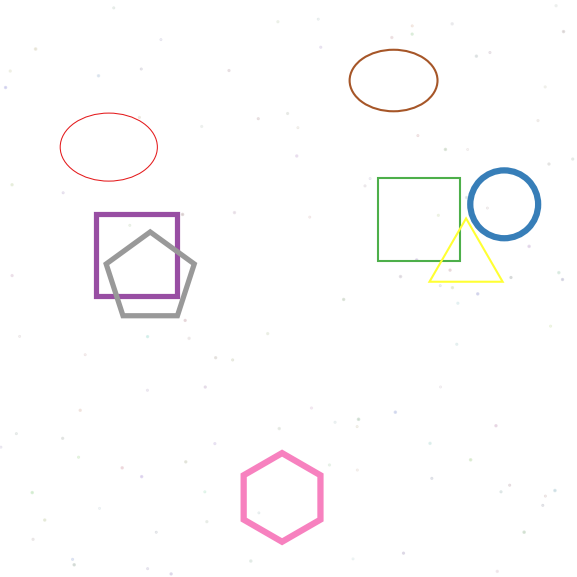[{"shape": "oval", "thickness": 0.5, "radius": 0.42, "center": [0.188, 0.744]}, {"shape": "circle", "thickness": 3, "radius": 0.29, "center": [0.873, 0.645]}, {"shape": "square", "thickness": 1, "radius": 0.36, "center": [0.726, 0.619]}, {"shape": "square", "thickness": 2.5, "radius": 0.35, "center": [0.236, 0.558]}, {"shape": "triangle", "thickness": 1, "radius": 0.37, "center": [0.807, 0.548]}, {"shape": "oval", "thickness": 1, "radius": 0.38, "center": [0.681, 0.86]}, {"shape": "hexagon", "thickness": 3, "radius": 0.38, "center": [0.488, 0.138]}, {"shape": "pentagon", "thickness": 2.5, "radius": 0.4, "center": [0.26, 0.517]}]